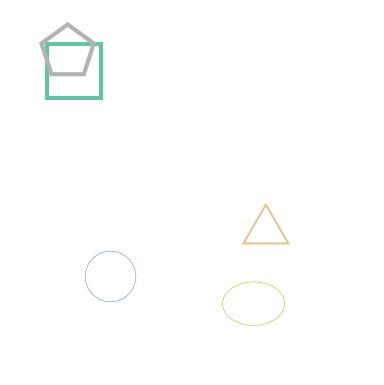[{"shape": "square", "thickness": 3, "radius": 0.35, "center": [0.193, 0.816]}, {"shape": "circle", "thickness": 0.5, "radius": 0.33, "center": [0.287, 0.282]}, {"shape": "oval", "thickness": 0.5, "radius": 0.4, "center": [0.659, 0.211]}, {"shape": "triangle", "thickness": 1.5, "radius": 0.34, "center": [0.691, 0.401]}, {"shape": "pentagon", "thickness": 3, "radius": 0.36, "center": [0.176, 0.865]}]